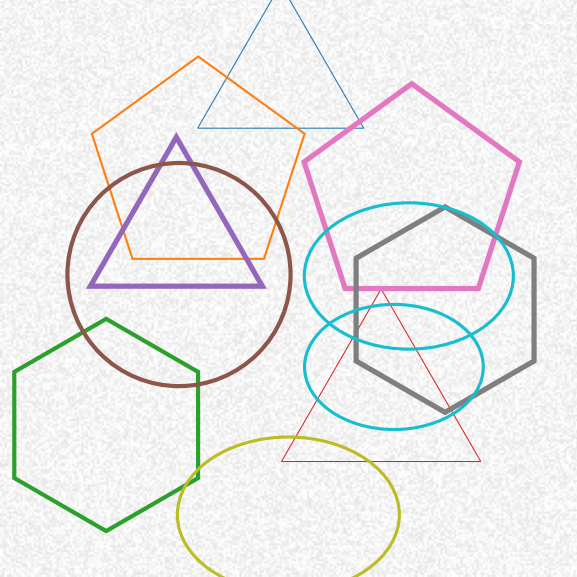[{"shape": "triangle", "thickness": 0.5, "radius": 0.83, "center": [0.486, 0.86]}, {"shape": "pentagon", "thickness": 1, "radius": 0.97, "center": [0.343, 0.708]}, {"shape": "hexagon", "thickness": 2, "radius": 0.92, "center": [0.184, 0.263]}, {"shape": "triangle", "thickness": 0.5, "radius": 1.0, "center": [0.66, 0.3]}, {"shape": "triangle", "thickness": 2.5, "radius": 0.86, "center": [0.305, 0.59]}, {"shape": "circle", "thickness": 2, "radius": 0.97, "center": [0.31, 0.524]}, {"shape": "pentagon", "thickness": 2.5, "radius": 0.98, "center": [0.713, 0.658]}, {"shape": "hexagon", "thickness": 2.5, "radius": 0.89, "center": [0.771, 0.463]}, {"shape": "oval", "thickness": 1.5, "radius": 0.96, "center": [0.499, 0.108]}, {"shape": "oval", "thickness": 1.5, "radius": 0.77, "center": [0.682, 0.364]}, {"shape": "oval", "thickness": 1.5, "radius": 0.91, "center": [0.708, 0.521]}]